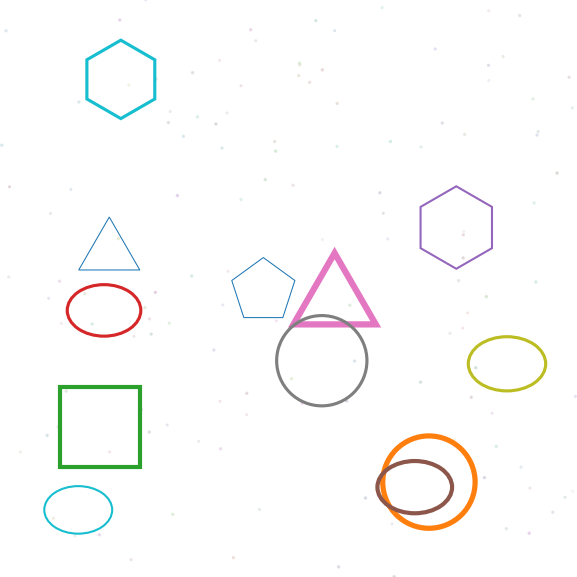[{"shape": "triangle", "thickness": 0.5, "radius": 0.31, "center": [0.189, 0.562]}, {"shape": "pentagon", "thickness": 0.5, "radius": 0.29, "center": [0.456, 0.496]}, {"shape": "circle", "thickness": 2.5, "radius": 0.4, "center": [0.743, 0.164]}, {"shape": "square", "thickness": 2, "radius": 0.35, "center": [0.173, 0.26]}, {"shape": "oval", "thickness": 1.5, "radius": 0.32, "center": [0.18, 0.462]}, {"shape": "hexagon", "thickness": 1, "radius": 0.36, "center": [0.79, 0.605]}, {"shape": "oval", "thickness": 2, "radius": 0.32, "center": [0.718, 0.156]}, {"shape": "triangle", "thickness": 3, "radius": 0.41, "center": [0.579, 0.479]}, {"shape": "circle", "thickness": 1.5, "radius": 0.39, "center": [0.557, 0.375]}, {"shape": "oval", "thickness": 1.5, "radius": 0.34, "center": [0.878, 0.369]}, {"shape": "oval", "thickness": 1, "radius": 0.29, "center": [0.135, 0.116]}, {"shape": "hexagon", "thickness": 1.5, "radius": 0.34, "center": [0.209, 0.862]}]